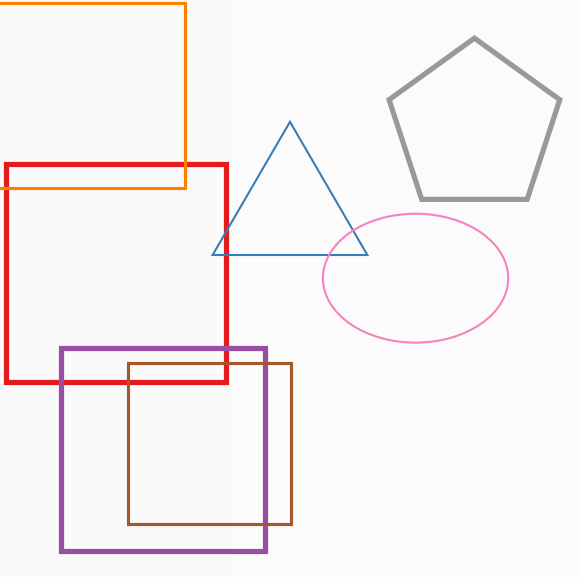[{"shape": "square", "thickness": 2.5, "radius": 0.95, "center": [0.2, 0.526]}, {"shape": "triangle", "thickness": 1, "radius": 0.77, "center": [0.499, 0.634]}, {"shape": "square", "thickness": 2.5, "radius": 0.88, "center": [0.28, 0.22]}, {"shape": "square", "thickness": 1.5, "radius": 0.8, "center": [0.158, 0.833]}, {"shape": "square", "thickness": 1.5, "radius": 0.7, "center": [0.361, 0.231]}, {"shape": "oval", "thickness": 1, "radius": 0.8, "center": [0.715, 0.517]}, {"shape": "pentagon", "thickness": 2.5, "radius": 0.77, "center": [0.816, 0.779]}]